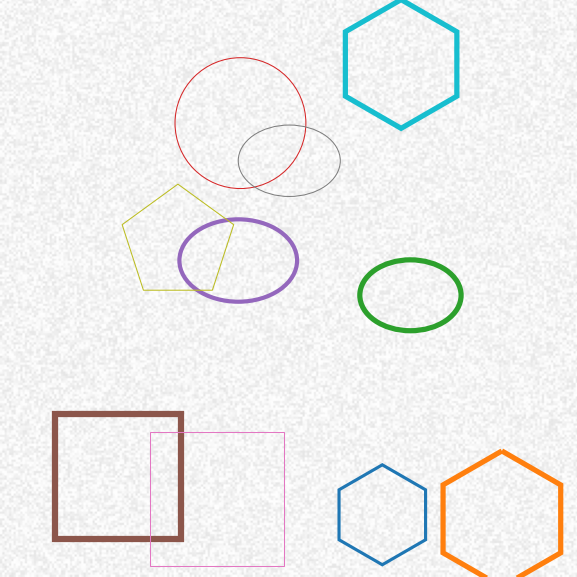[{"shape": "hexagon", "thickness": 1.5, "radius": 0.43, "center": [0.662, 0.108]}, {"shape": "hexagon", "thickness": 2.5, "radius": 0.59, "center": [0.869, 0.101]}, {"shape": "oval", "thickness": 2.5, "radius": 0.44, "center": [0.711, 0.488]}, {"shape": "circle", "thickness": 0.5, "radius": 0.57, "center": [0.416, 0.786]}, {"shape": "oval", "thickness": 2, "radius": 0.51, "center": [0.413, 0.548]}, {"shape": "square", "thickness": 3, "radius": 0.54, "center": [0.205, 0.174]}, {"shape": "square", "thickness": 0.5, "radius": 0.58, "center": [0.376, 0.135]}, {"shape": "oval", "thickness": 0.5, "radius": 0.44, "center": [0.501, 0.721]}, {"shape": "pentagon", "thickness": 0.5, "radius": 0.51, "center": [0.308, 0.579]}, {"shape": "hexagon", "thickness": 2.5, "radius": 0.56, "center": [0.695, 0.888]}]